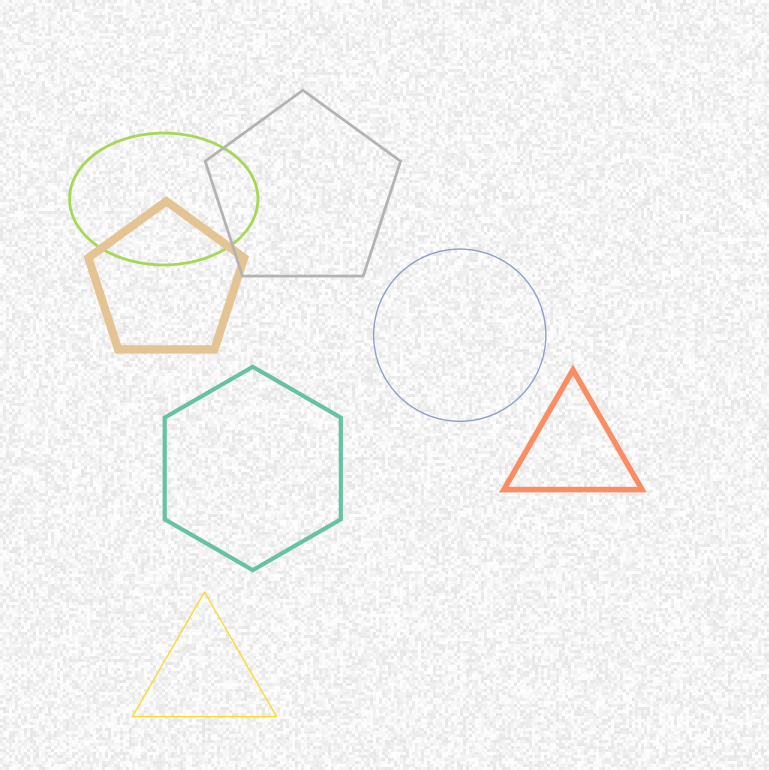[{"shape": "hexagon", "thickness": 1.5, "radius": 0.66, "center": [0.328, 0.392]}, {"shape": "triangle", "thickness": 2, "radius": 0.52, "center": [0.744, 0.416]}, {"shape": "circle", "thickness": 0.5, "radius": 0.56, "center": [0.597, 0.565]}, {"shape": "oval", "thickness": 1, "radius": 0.61, "center": [0.213, 0.742]}, {"shape": "triangle", "thickness": 0.5, "radius": 0.54, "center": [0.266, 0.123]}, {"shape": "pentagon", "thickness": 3, "radius": 0.53, "center": [0.216, 0.632]}, {"shape": "pentagon", "thickness": 1, "radius": 0.67, "center": [0.393, 0.749]}]